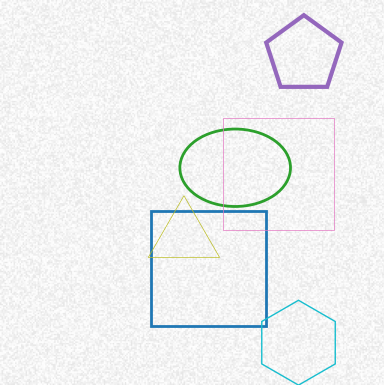[{"shape": "square", "thickness": 2, "radius": 0.75, "center": [0.542, 0.303]}, {"shape": "oval", "thickness": 2, "radius": 0.72, "center": [0.611, 0.564]}, {"shape": "pentagon", "thickness": 3, "radius": 0.51, "center": [0.789, 0.858]}, {"shape": "square", "thickness": 0.5, "radius": 0.72, "center": [0.722, 0.548]}, {"shape": "triangle", "thickness": 0.5, "radius": 0.53, "center": [0.478, 0.385]}, {"shape": "hexagon", "thickness": 1, "radius": 0.55, "center": [0.775, 0.11]}]